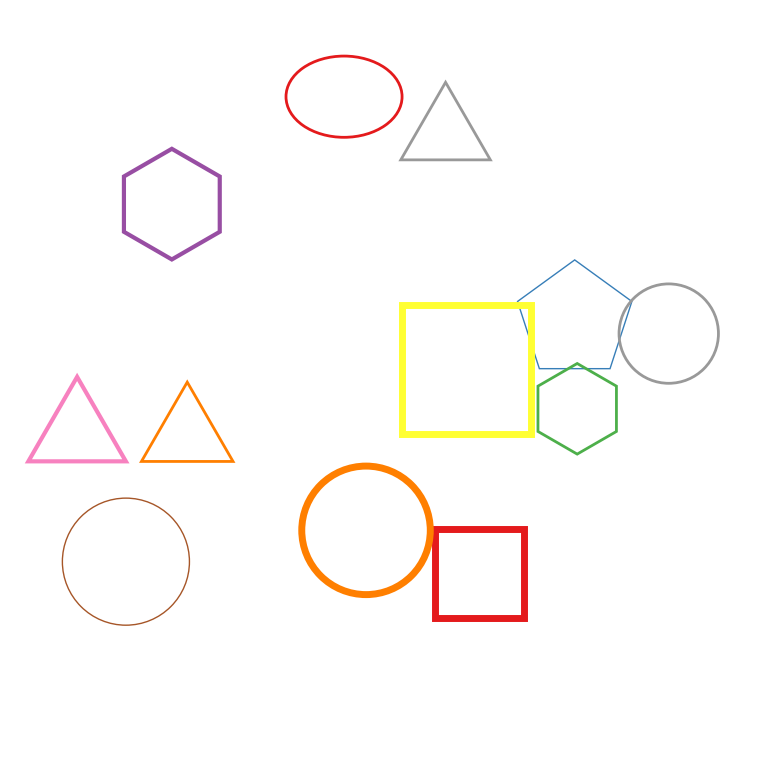[{"shape": "oval", "thickness": 1, "radius": 0.38, "center": [0.447, 0.874]}, {"shape": "square", "thickness": 2.5, "radius": 0.29, "center": [0.623, 0.255]}, {"shape": "pentagon", "thickness": 0.5, "radius": 0.39, "center": [0.746, 0.584]}, {"shape": "hexagon", "thickness": 1, "radius": 0.29, "center": [0.75, 0.469]}, {"shape": "hexagon", "thickness": 1.5, "radius": 0.36, "center": [0.223, 0.735]}, {"shape": "circle", "thickness": 2.5, "radius": 0.42, "center": [0.475, 0.311]}, {"shape": "triangle", "thickness": 1, "radius": 0.34, "center": [0.243, 0.435]}, {"shape": "square", "thickness": 2.5, "radius": 0.42, "center": [0.606, 0.52]}, {"shape": "circle", "thickness": 0.5, "radius": 0.41, "center": [0.164, 0.271]}, {"shape": "triangle", "thickness": 1.5, "radius": 0.37, "center": [0.1, 0.437]}, {"shape": "triangle", "thickness": 1, "radius": 0.34, "center": [0.579, 0.826]}, {"shape": "circle", "thickness": 1, "radius": 0.32, "center": [0.868, 0.567]}]